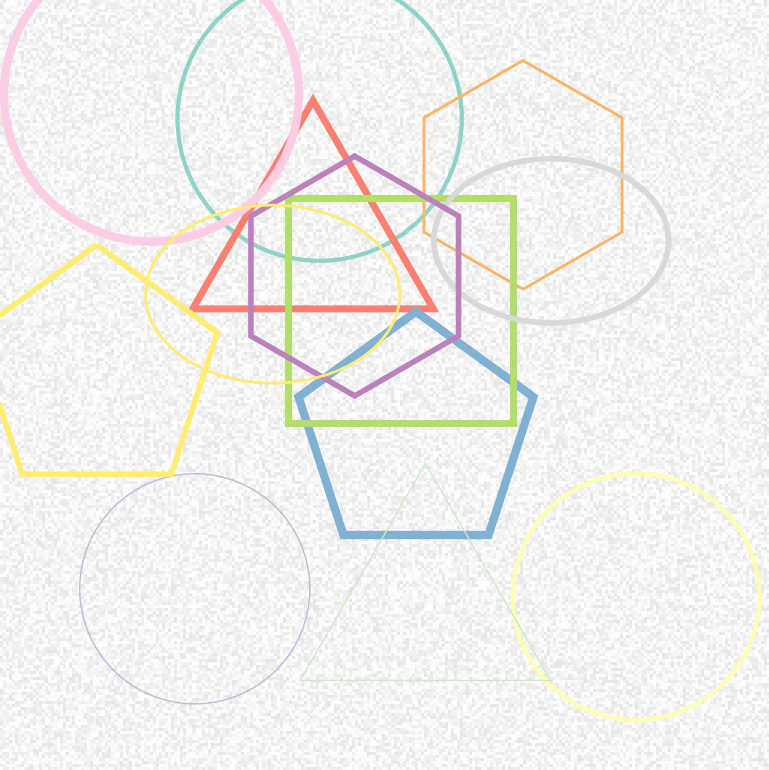[{"shape": "circle", "thickness": 1.5, "radius": 0.92, "center": [0.415, 0.846]}, {"shape": "circle", "thickness": 1.5, "radius": 0.8, "center": [0.826, 0.225]}, {"shape": "circle", "thickness": 0.5, "radius": 0.75, "center": [0.253, 0.235]}, {"shape": "triangle", "thickness": 2.5, "radius": 0.9, "center": [0.407, 0.689]}, {"shape": "pentagon", "thickness": 3, "radius": 0.8, "center": [0.54, 0.435]}, {"shape": "hexagon", "thickness": 1, "radius": 0.74, "center": [0.679, 0.773]}, {"shape": "square", "thickness": 2.5, "radius": 0.73, "center": [0.52, 0.597]}, {"shape": "circle", "thickness": 3, "radius": 0.96, "center": [0.197, 0.878]}, {"shape": "oval", "thickness": 2, "radius": 0.76, "center": [0.716, 0.687]}, {"shape": "hexagon", "thickness": 2, "radius": 0.78, "center": [0.461, 0.642]}, {"shape": "triangle", "thickness": 0.5, "radius": 0.94, "center": [0.552, 0.21]}, {"shape": "pentagon", "thickness": 2, "radius": 0.82, "center": [0.126, 0.517]}, {"shape": "oval", "thickness": 1, "radius": 0.83, "center": [0.354, 0.618]}]